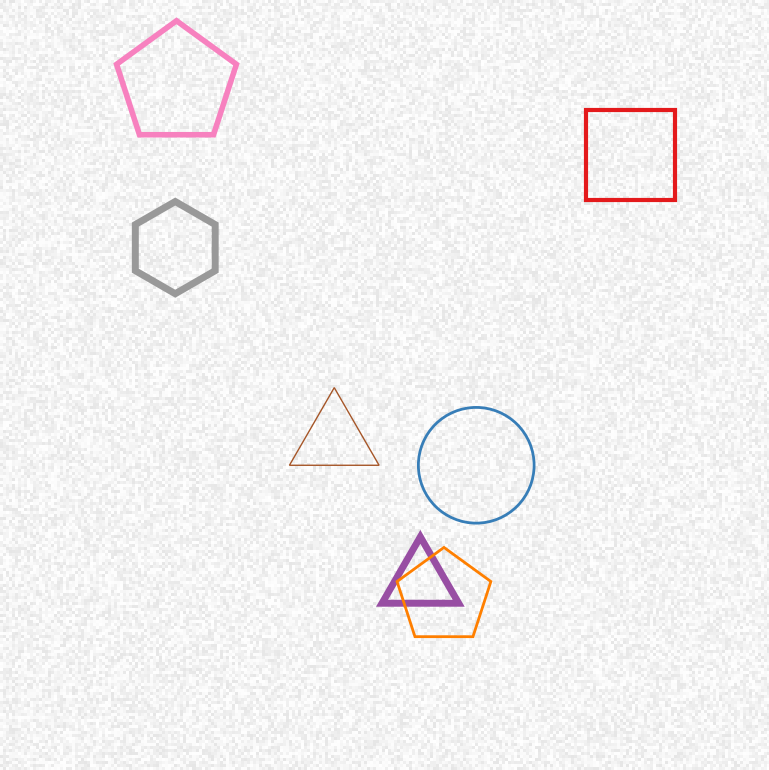[{"shape": "square", "thickness": 1.5, "radius": 0.29, "center": [0.819, 0.799]}, {"shape": "circle", "thickness": 1, "radius": 0.38, "center": [0.618, 0.396]}, {"shape": "triangle", "thickness": 2.5, "radius": 0.29, "center": [0.546, 0.245]}, {"shape": "pentagon", "thickness": 1, "radius": 0.32, "center": [0.577, 0.225]}, {"shape": "triangle", "thickness": 0.5, "radius": 0.34, "center": [0.434, 0.429]}, {"shape": "pentagon", "thickness": 2, "radius": 0.41, "center": [0.229, 0.891]}, {"shape": "hexagon", "thickness": 2.5, "radius": 0.3, "center": [0.228, 0.678]}]